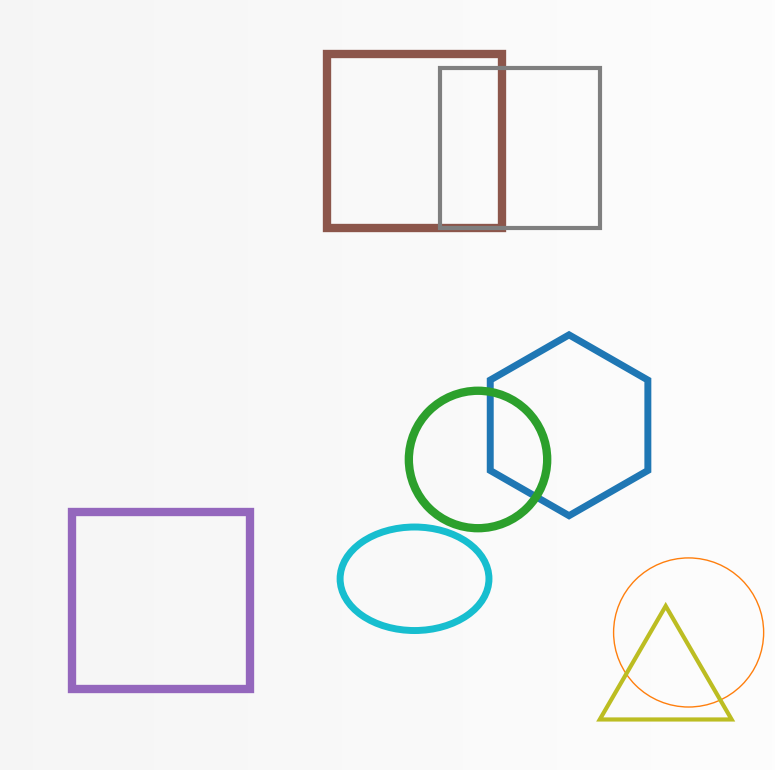[{"shape": "hexagon", "thickness": 2.5, "radius": 0.59, "center": [0.734, 0.448]}, {"shape": "circle", "thickness": 0.5, "radius": 0.48, "center": [0.889, 0.179]}, {"shape": "circle", "thickness": 3, "radius": 0.45, "center": [0.617, 0.403]}, {"shape": "square", "thickness": 3, "radius": 0.57, "center": [0.208, 0.22]}, {"shape": "square", "thickness": 3, "radius": 0.57, "center": [0.535, 0.816]}, {"shape": "square", "thickness": 1.5, "radius": 0.52, "center": [0.671, 0.808]}, {"shape": "triangle", "thickness": 1.5, "radius": 0.49, "center": [0.859, 0.115]}, {"shape": "oval", "thickness": 2.5, "radius": 0.48, "center": [0.535, 0.248]}]